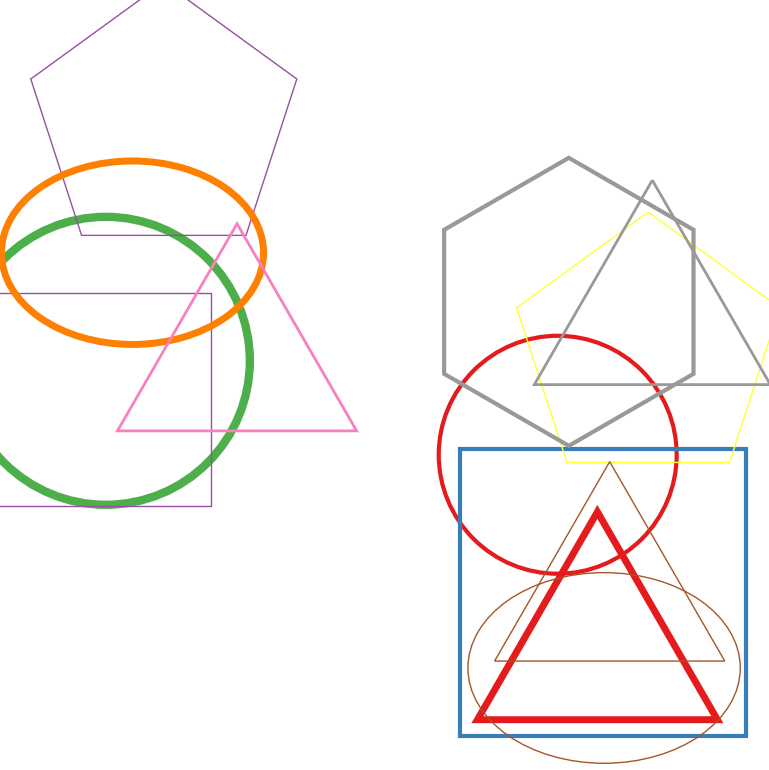[{"shape": "circle", "thickness": 1.5, "radius": 0.77, "center": [0.724, 0.409]}, {"shape": "triangle", "thickness": 2.5, "radius": 0.9, "center": [0.776, 0.155]}, {"shape": "square", "thickness": 1.5, "radius": 0.93, "center": [0.783, 0.231]}, {"shape": "circle", "thickness": 3, "radius": 0.93, "center": [0.137, 0.531]}, {"shape": "pentagon", "thickness": 0.5, "radius": 0.91, "center": [0.213, 0.841]}, {"shape": "square", "thickness": 0.5, "radius": 0.69, "center": [0.136, 0.481]}, {"shape": "oval", "thickness": 2.5, "radius": 0.85, "center": [0.172, 0.672]}, {"shape": "pentagon", "thickness": 0.5, "radius": 0.9, "center": [0.842, 0.545]}, {"shape": "oval", "thickness": 0.5, "radius": 0.88, "center": [0.785, 0.133]}, {"shape": "triangle", "thickness": 0.5, "radius": 0.86, "center": [0.792, 0.228]}, {"shape": "triangle", "thickness": 1, "radius": 0.9, "center": [0.308, 0.53]}, {"shape": "triangle", "thickness": 1, "radius": 0.88, "center": [0.847, 0.589]}, {"shape": "hexagon", "thickness": 1.5, "radius": 0.94, "center": [0.739, 0.608]}]